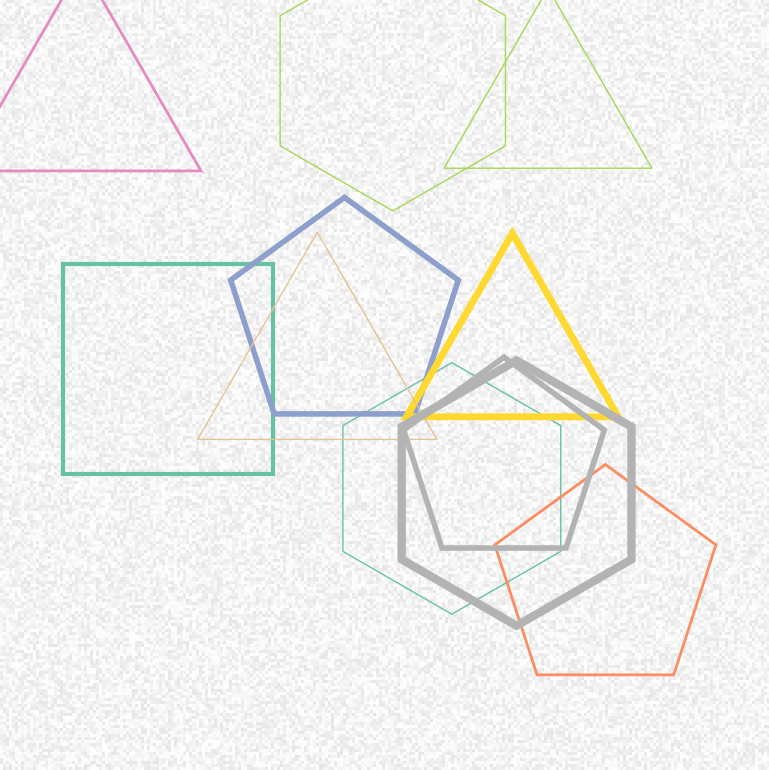[{"shape": "hexagon", "thickness": 0.5, "radius": 0.82, "center": [0.587, 0.366]}, {"shape": "square", "thickness": 1.5, "radius": 0.68, "center": [0.219, 0.521]}, {"shape": "pentagon", "thickness": 1, "radius": 0.75, "center": [0.786, 0.246]}, {"shape": "pentagon", "thickness": 2, "radius": 0.78, "center": [0.447, 0.588]}, {"shape": "triangle", "thickness": 1, "radius": 0.89, "center": [0.106, 0.867]}, {"shape": "hexagon", "thickness": 0.5, "radius": 0.84, "center": [0.51, 0.895]}, {"shape": "triangle", "thickness": 0.5, "radius": 0.78, "center": [0.712, 0.859]}, {"shape": "triangle", "thickness": 2.5, "radius": 0.79, "center": [0.665, 0.538]}, {"shape": "triangle", "thickness": 0.5, "radius": 0.9, "center": [0.412, 0.519]}, {"shape": "hexagon", "thickness": 3, "radius": 0.86, "center": [0.671, 0.36]}, {"shape": "pentagon", "thickness": 2, "radius": 0.69, "center": [0.655, 0.399]}]